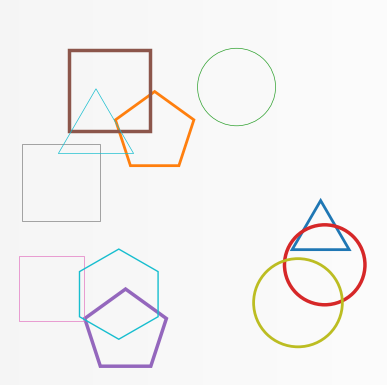[{"shape": "triangle", "thickness": 2, "radius": 0.42, "center": [0.828, 0.394]}, {"shape": "pentagon", "thickness": 2, "radius": 0.53, "center": [0.399, 0.656]}, {"shape": "circle", "thickness": 0.5, "radius": 0.5, "center": [0.61, 0.774]}, {"shape": "circle", "thickness": 2.5, "radius": 0.52, "center": [0.838, 0.312]}, {"shape": "pentagon", "thickness": 2.5, "radius": 0.55, "center": [0.324, 0.138]}, {"shape": "square", "thickness": 2.5, "radius": 0.52, "center": [0.283, 0.765]}, {"shape": "square", "thickness": 0.5, "radius": 0.42, "center": [0.133, 0.251]}, {"shape": "square", "thickness": 0.5, "radius": 0.5, "center": [0.158, 0.526]}, {"shape": "circle", "thickness": 2, "radius": 0.57, "center": [0.769, 0.214]}, {"shape": "triangle", "thickness": 0.5, "radius": 0.56, "center": [0.248, 0.657]}, {"shape": "hexagon", "thickness": 1, "radius": 0.59, "center": [0.307, 0.236]}]